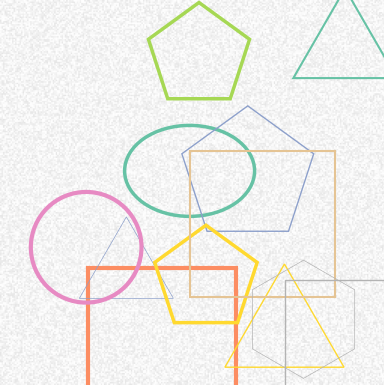[{"shape": "oval", "thickness": 2.5, "radius": 0.84, "center": [0.492, 0.556]}, {"shape": "triangle", "thickness": 1.5, "radius": 0.78, "center": [0.896, 0.875]}, {"shape": "square", "thickness": 3, "radius": 0.96, "center": [0.421, 0.112]}, {"shape": "triangle", "thickness": 0.5, "radius": 0.71, "center": [0.328, 0.296]}, {"shape": "pentagon", "thickness": 1, "radius": 0.9, "center": [0.644, 0.545]}, {"shape": "circle", "thickness": 3, "radius": 0.72, "center": [0.224, 0.358]}, {"shape": "pentagon", "thickness": 2.5, "radius": 0.69, "center": [0.517, 0.855]}, {"shape": "triangle", "thickness": 1, "radius": 0.89, "center": [0.739, 0.136]}, {"shape": "pentagon", "thickness": 2.5, "radius": 0.7, "center": [0.535, 0.275]}, {"shape": "square", "thickness": 1.5, "radius": 0.94, "center": [0.682, 0.418]}, {"shape": "hexagon", "thickness": 0.5, "radius": 0.77, "center": [0.788, 0.171]}, {"shape": "square", "thickness": 1, "radius": 0.72, "center": [0.883, 0.13]}]